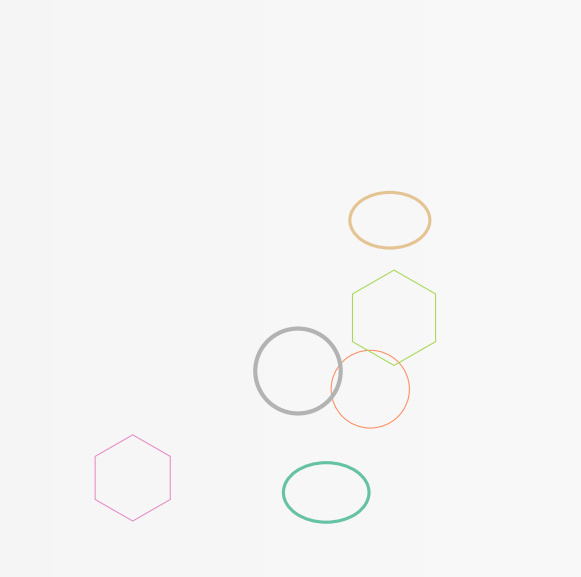[{"shape": "oval", "thickness": 1.5, "radius": 0.37, "center": [0.561, 0.146]}, {"shape": "circle", "thickness": 0.5, "radius": 0.34, "center": [0.637, 0.325]}, {"shape": "hexagon", "thickness": 0.5, "radius": 0.37, "center": [0.228, 0.172]}, {"shape": "hexagon", "thickness": 0.5, "radius": 0.41, "center": [0.678, 0.449]}, {"shape": "oval", "thickness": 1.5, "radius": 0.34, "center": [0.671, 0.618]}, {"shape": "circle", "thickness": 2, "radius": 0.37, "center": [0.513, 0.357]}]